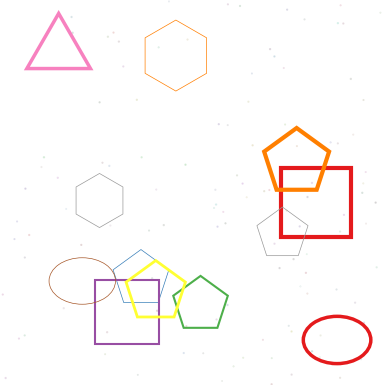[{"shape": "oval", "thickness": 2.5, "radius": 0.44, "center": [0.876, 0.117]}, {"shape": "square", "thickness": 3, "radius": 0.45, "center": [0.82, 0.474]}, {"shape": "pentagon", "thickness": 0.5, "radius": 0.38, "center": [0.366, 0.276]}, {"shape": "pentagon", "thickness": 1.5, "radius": 0.37, "center": [0.521, 0.209]}, {"shape": "square", "thickness": 1.5, "radius": 0.42, "center": [0.33, 0.19]}, {"shape": "pentagon", "thickness": 3, "radius": 0.44, "center": [0.77, 0.579]}, {"shape": "hexagon", "thickness": 0.5, "radius": 0.46, "center": [0.457, 0.856]}, {"shape": "pentagon", "thickness": 2, "radius": 0.41, "center": [0.405, 0.242]}, {"shape": "oval", "thickness": 0.5, "radius": 0.43, "center": [0.214, 0.27]}, {"shape": "triangle", "thickness": 2.5, "radius": 0.48, "center": [0.152, 0.87]}, {"shape": "hexagon", "thickness": 0.5, "radius": 0.35, "center": [0.258, 0.479]}, {"shape": "pentagon", "thickness": 0.5, "radius": 0.35, "center": [0.734, 0.392]}]